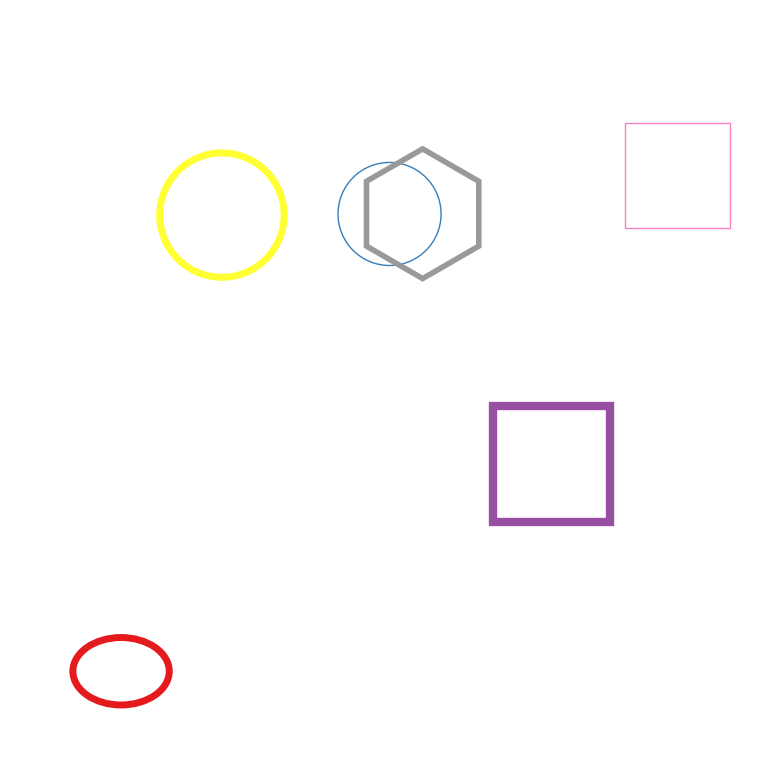[{"shape": "oval", "thickness": 2.5, "radius": 0.31, "center": [0.157, 0.128]}, {"shape": "circle", "thickness": 0.5, "radius": 0.33, "center": [0.506, 0.722]}, {"shape": "square", "thickness": 3, "radius": 0.38, "center": [0.716, 0.397]}, {"shape": "circle", "thickness": 2.5, "radius": 0.4, "center": [0.288, 0.721]}, {"shape": "square", "thickness": 0.5, "radius": 0.34, "center": [0.88, 0.772]}, {"shape": "hexagon", "thickness": 2, "radius": 0.42, "center": [0.549, 0.722]}]